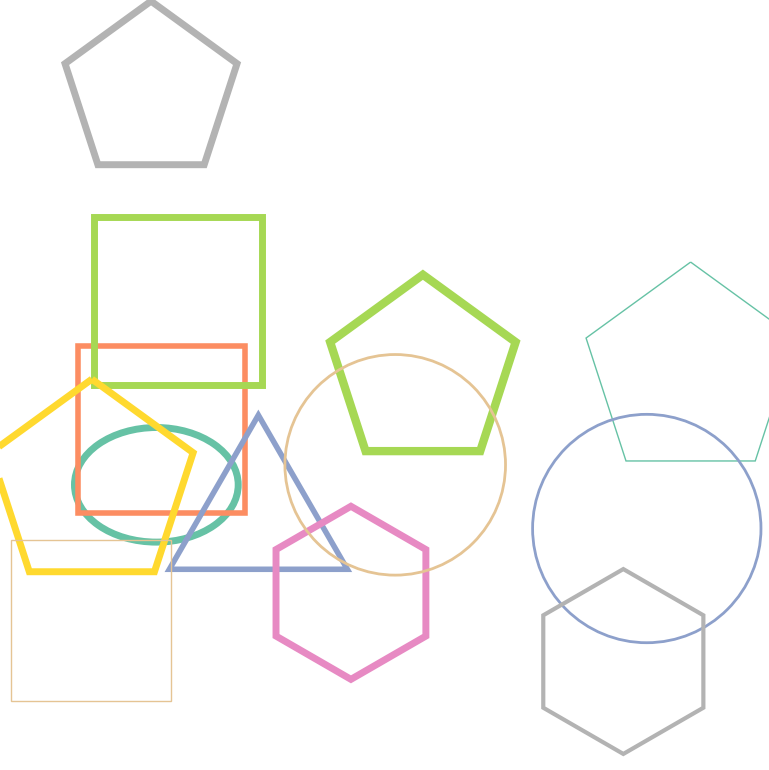[{"shape": "oval", "thickness": 2.5, "radius": 0.53, "center": [0.203, 0.37]}, {"shape": "pentagon", "thickness": 0.5, "radius": 0.71, "center": [0.897, 0.517]}, {"shape": "square", "thickness": 2, "radius": 0.54, "center": [0.21, 0.442]}, {"shape": "triangle", "thickness": 2, "radius": 0.67, "center": [0.336, 0.327]}, {"shape": "circle", "thickness": 1, "radius": 0.74, "center": [0.84, 0.314]}, {"shape": "hexagon", "thickness": 2.5, "radius": 0.56, "center": [0.456, 0.23]}, {"shape": "square", "thickness": 2.5, "radius": 0.55, "center": [0.231, 0.609]}, {"shape": "pentagon", "thickness": 3, "radius": 0.63, "center": [0.549, 0.517]}, {"shape": "pentagon", "thickness": 2.5, "radius": 0.69, "center": [0.119, 0.369]}, {"shape": "circle", "thickness": 1, "radius": 0.72, "center": [0.513, 0.396]}, {"shape": "square", "thickness": 0.5, "radius": 0.52, "center": [0.118, 0.194]}, {"shape": "hexagon", "thickness": 1.5, "radius": 0.6, "center": [0.81, 0.141]}, {"shape": "pentagon", "thickness": 2.5, "radius": 0.59, "center": [0.196, 0.881]}]